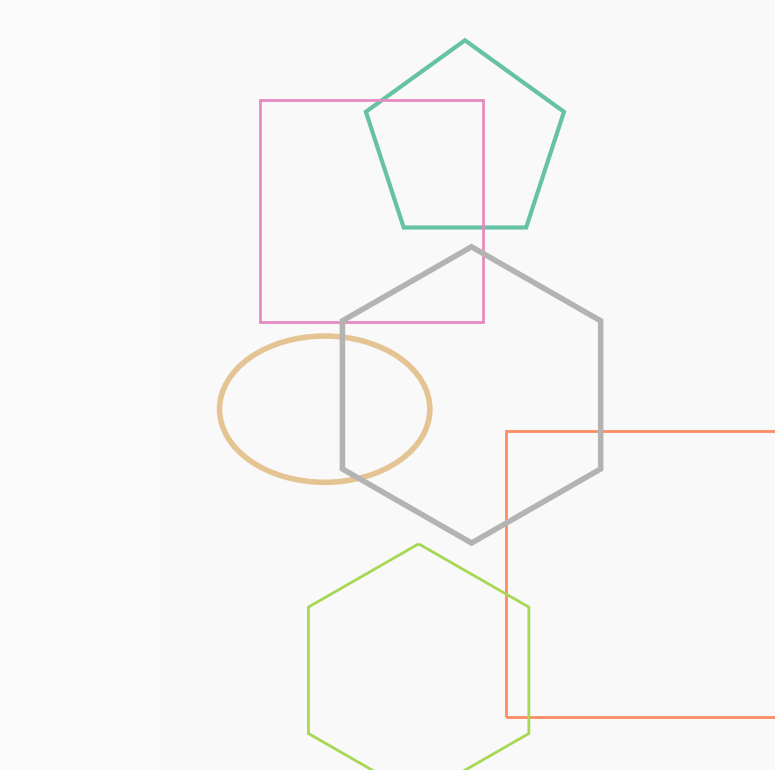[{"shape": "pentagon", "thickness": 1.5, "radius": 0.67, "center": [0.6, 0.813]}, {"shape": "square", "thickness": 1, "radius": 0.93, "center": [0.839, 0.254]}, {"shape": "square", "thickness": 1, "radius": 0.72, "center": [0.479, 0.726]}, {"shape": "hexagon", "thickness": 1, "radius": 0.82, "center": [0.54, 0.129]}, {"shape": "oval", "thickness": 2, "radius": 0.68, "center": [0.419, 0.469]}, {"shape": "hexagon", "thickness": 2, "radius": 0.96, "center": [0.608, 0.487]}]